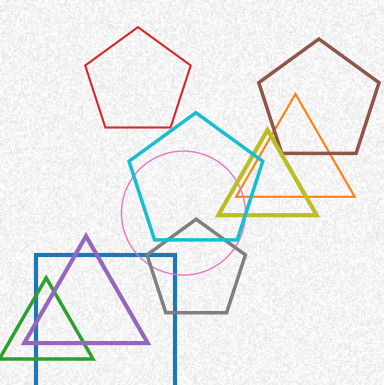[{"shape": "square", "thickness": 3, "radius": 0.9, "center": [0.275, 0.158]}, {"shape": "triangle", "thickness": 1.5, "radius": 0.89, "center": [0.767, 0.578]}, {"shape": "triangle", "thickness": 2.5, "radius": 0.7, "center": [0.12, 0.138]}, {"shape": "pentagon", "thickness": 1.5, "radius": 0.72, "center": [0.358, 0.785]}, {"shape": "triangle", "thickness": 3, "radius": 0.93, "center": [0.223, 0.201]}, {"shape": "pentagon", "thickness": 2.5, "radius": 0.82, "center": [0.828, 0.734]}, {"shape": "circle", "thickness": 1, "radius": 0.81, "center": [0.476, 0.447]}, {"shape": "pentagon", "thickness": 2.5, "radius": 0.67, "center": [0.51, 0.296]}, {"shape": "triangle", "thickness": 3, "radius": 0.74, "center": [0.695, 0.515]}, {"shape": "pentagon", "thickness": 2.5, "radius": 0.91, "center": [0.509, 0.525]}]